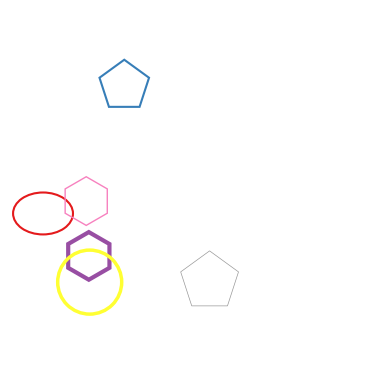[{"shape": "oval", "thickness": 1.5, "radius": 0.39, "center": [0.112, 0.446]}, {"shape": "pentagon", "thickness": 1.5, "radius": 0.34, "center": [0.323, 0.777]}, {"shape": "hexagon", "thickness": 3, "radius": 0.31, "center": [0.231, 0.335]}, {"shape": "circle", "thickness": 2.5, "radius": 0.42, "center": [0.233, 0.267]}, {"shape": "hexagon", "thickness": 1, "radius": 0.32, "center": [0.224, 0.478]}, {"shape": "pentagon", "thickness": 0.5, "radius": 0.39, "center": [0.544, 0.269]}]